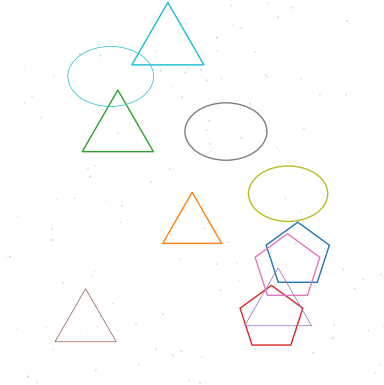[{"shape": "pentagon", "thickness": 1, "radius": 0.43, "center": [0.773, 0.337]}, {"shape": "triangle", "thickness": 1, "radius": 0.44, "center": [0.499, 0.412]}, {"shape": "triangle", "thickness": 1, "radius": 0.53, "center": [0.306, 0.659]}, {"shape": "pentagon", "thickness": 1, "radius": 0.43, "center": [0.705, 0.173]}, {"shape": "triangle", "thickness": 0.5, "radius": 0.5, "center": [0.722, 0.204]}, {"shape": "triangle", "thickness": 0.5, "radius": 0.46, "center": [0.222, 0.158]}, {"shape": "pentagon", "thickness": 1, "radius": 0.44, "center": [0.747, 0.304]}, {"shape": "oval", "thickness": 1, "radius": 0.53, "center": [0.587, 0.658]}, {"shape": "oval", "thickness": 1, "radius": 0.51, "center": [0.748, 0.497]}, {"shape": "triangle", "thickness": 1, "radius": 0.54, "center": [0.436, 0.886]}, {"shape": "oval", "thickness": 0.5, "radius": 0.56, "center": [0.288, 0.801]}]